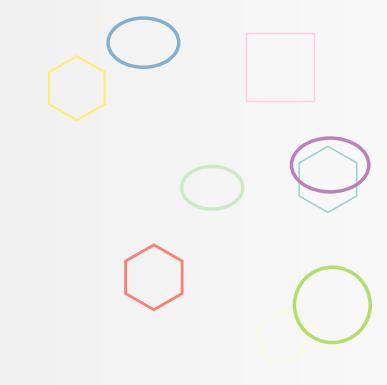[{"shape": "hexagon", "thickness": 1, "radius": 0.43, "center": [0.846, 0.534]}, {"shape": "pentagon", "thickness": 0.5, "radius": 0.36, "center": [0.73, 0.124]}, {"shape": "hexagon", "thickness": 2, "radius": 0.42, "center": [0.397, 0.28]}, {"shape": "oval", "thickness": 2.5, "radius": 0.46, "center": [0.37, 0.889]}, {"shape": "circle", "thickness": 2.5, "radius": 0.49, "center": [0.858, 0.208]}, {"shape": "square", "thickness": 1, "radius": 0.44, "center": [0.722, 0.826]}, {"shape": "oval", "thickness": 2.5, "radius": 0.5, "center": [0.852, 0.572]}, {"shape": "oval", "thickness": 2.5, "radius": 0.4, "center": [0.547, 0.512]}, {"shape": "hexagon", "thickness": 1.5, "radius": 0.42, "center": [0.198, 0.771]}]